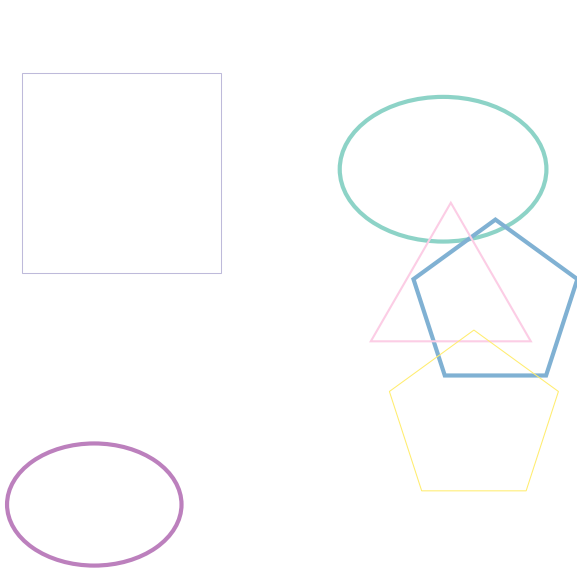[{"shape": "oval", "thickness": 2, "radius": 0.89, "center": [0.767, 0.706]}, {"shape": "square", "thickness": 0.5, "radius": 0.86, "center": [0.211, 0.699]}, {"shape": "pentagon", "thickness": 2, "radius": 0.75, "center": [0.858, 0.47]}, {"shape": "triangle", "thickness": 1, "radius": 0.8, "center": [0.781, 0.488]}, {"shape": "oval", "thickness": 2, "radius": 0.76, "center": [0.163, 0.126]}, {"shape": "pentagon", "thickness": 0.5, "radius": 0.77, "center": [0.821, 0.274]}]